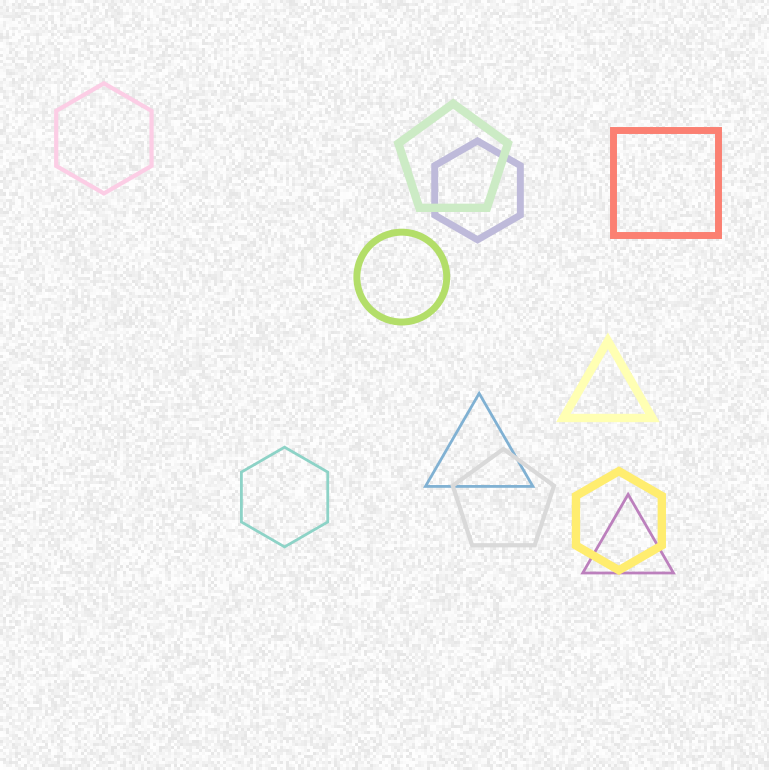[{"shape": "hexagon", "thickness": 1, "radius": 0.32, "center": [0.37, 0.355]}, {"shape": "triangle", "thickness": 3, "radius": 0.33, "center": [0.789, 0.491]}, {"shape": "hexagon", "thickness": 2.5, "radius": 0.32, "center": [0.62, 0.753]}, {"shape": "square", "thickness": 2.5, "radius": 0.34, "center": [0.865, 0.763]}, {"shape": "triangle", "thickness": 1, "radius": 0.4, "center": [0.622, 0.409]}, {"shape": "circle", "thickness": 2.5, "radius": 0.29, "center": [0.522, 0.64]}, {"shape": "hexagon", "thickness": 1.5, "radius": 0.36, "center": [0.135, 0.82]}, {"shape": "pentagon", "thickness": 1.5, "radius": 0.35, "center": [0.654, 0.348]}, {"shape": "triangle", "thickness": 1, "radius": 0.34, "center": [0.816, 0.29]}, {"shape": "pentagon", "thickness": 3, "radius": 0.37, "center": [0.588, 0.791]}, {"shape": "hexagon", "thickness": 3, "radius": 0.32, "center": [0.804, 0.324]}]